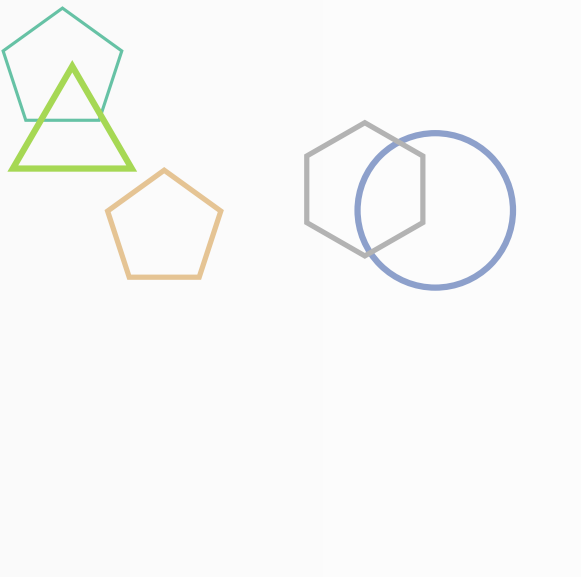[{"shape": "pentagon", "thickness": 1.5, "radius": 0.54, "center": [0.107, 0.878]}, {"shape": "circle", "thickness": 3, "radius": 0.67, "center": [0.749, 0.635]}, {"shape": "triangle", "thickness": 3, "radius": 0.59, "center": [0.124, 0.766]}, {"shape": "pentagon", "thickness": 2.5, "radius": 0.51, "center": [0.283, 0.602]}, {"shape": "hexagon", "thickness": 2.5, "radius": 0.58, "center": [0.628, 0.671]}]